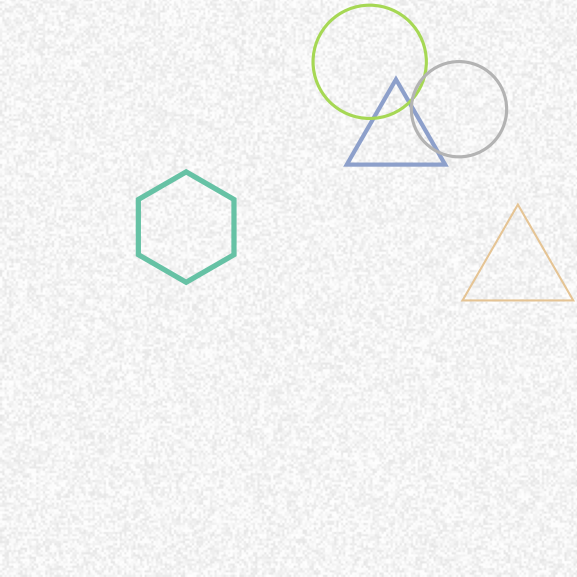[{"shape": "hexagon", "thickness": 2.5, "radius": 0.48, "center": [0.322, 0.606]}, {"shape": "triangle", "thickness": 2, "radius": 0.49, "center": [0.686, 0.763]}, {"shape": "circle", "thickness": 1.5, "radius": 0.49, "center": [0.64, 0.892]}, {"shape": "triangle", "thickness": 1, "radius": 0.55, "center": [0.897, 0.534]}, {"shape": "circle", "thickness": 1.5, "radius": 0.41, "center": [0.795, 0.81]}]